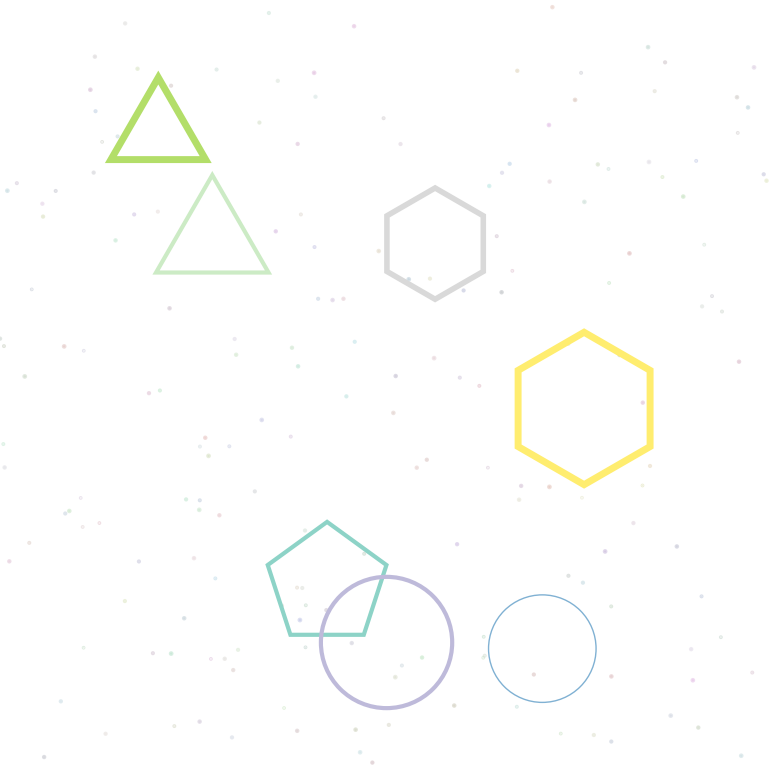[{"shape": "pentagon", "thickness": 1.5, "radius": 0.41, "center": [0.425, 0.241]}, {"shape": "circle", "thickness": 1.5, "radius": 0.43, "center": [0.502, 0.166]}, {"shape": "circle", "thickness": 0.5, "radius": 0.35, "center": [0.704, 0.158]}, {"shape": "triangle", "thickness": 2.5, "radius": 0.36, "center": [0.206, 0.828]}, {"shape": "hexagon", "thickness": 2, "radius": 0.36, "center": [0.565, 0.684]}, {"shape": "triangle", "thickness": 1.5, "radius": 0.42, "center": [0.276, 0.688]}, {"shape": "hexagon", "thickness": 2.5, "radius": 0.49, "center": [0.759, 0.47]}]